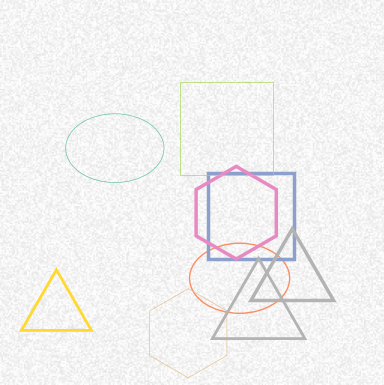[{"shape": "oval", "thickness": 0.5, "radius": 0.64, "center": [0.298, 0.615]}, {"shape": "oval", "thickness": 1, "radius": 0.65, "center": [0.622, 0.277]}, {"shape": "square", "thickness": 2.5, "radius": 0.56, "center": [0.652, 0.44]}, {"shape": "hexagon", "thickness": 2.5, "radius": 0.6, "center": [0.614, 0.448]}, {"shape": "square", "thickness": 0.5, "radius": 0.6, "center": [0.588, 0.667]}, {"shape": "triangle", "thickness": 2, "radius": 0.53, "center": [0.146, 0.194]}, {"shape": "hexagon", "thickness": 0.5, "radius": 0.58, "center": [0.489, 0.134]}, {"shape": "triangle", "thickness": 2.5, "radius": 0.62, "center": [0.759, 0.282]}, {"shape": "triangle", "thickness": 2, "radius": 0.69, "center": [0.672, 0.19]}]